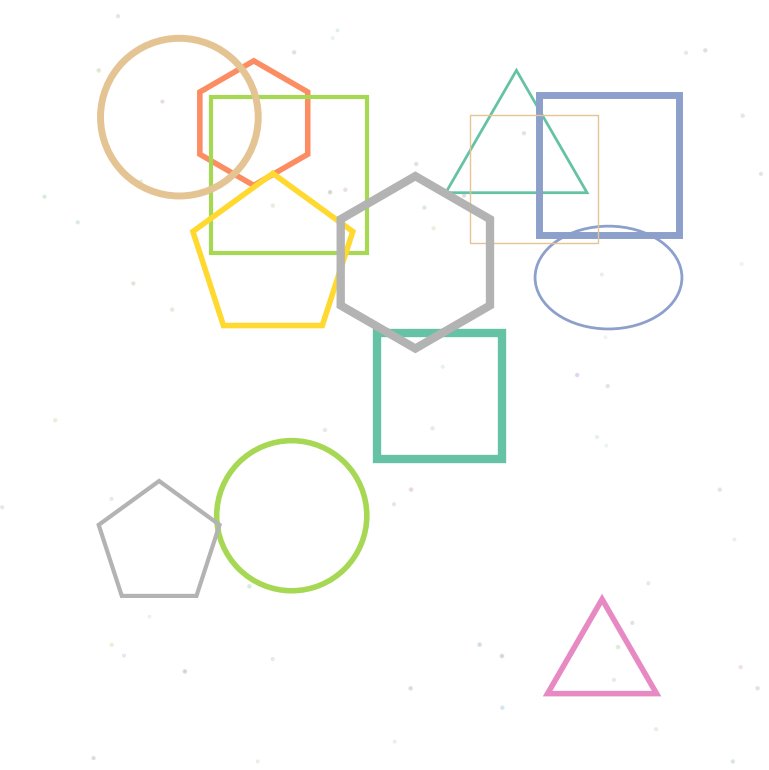[{"shape": "square", "thickness": 3, "radius": 0.41, "center": [0.571, 0.486]}, {"shape": "triangle", "thickness": 1, "radius": 0.53, "center": [0.671, 0.803]}, {"shape": "hexagon", "thickness": 2, "radius": 0.4, "center": [0.33, 0.84]}, {"shape": "oval", "thickness": 1, "radius": 0.48, "center": [0.79, 0.64]}, {"shape": "square", "thickness": 2.5, "radius": 0.45, "center": [0.79, 0.786]}, {"shape": "triangle", "thickness": 2, "radius": 0.41, "center": [0.782, 0.14]}, {"shape": "circle", "thickness": 2, "radius": 0.49, "center": [0.379, 0.33]}, {"shape": "square", "thickness": 1.5, "radius": 0.51, "center": [0.376, 0.772]}, {"shape": "pentagon", "thickness": 2, "radius": 0.55, "center": [0.354, 0.666]}, {"shape": "square", "thickness": 0.5, "radius": 0.41, "center": [0.693, 0.768]}, {"shape": "circle", "thickness": 2.5, "radius": 0.51, "center": [0.233, 0.848]}, {"shape": "pentagon", "thickness": 1.5, "radius": 0.41, "center": [0.207, 0.293]}, {"shape": "hexagon", "thickness": 3, "radius": 0.56, "center": [0.539, 0.659]}]